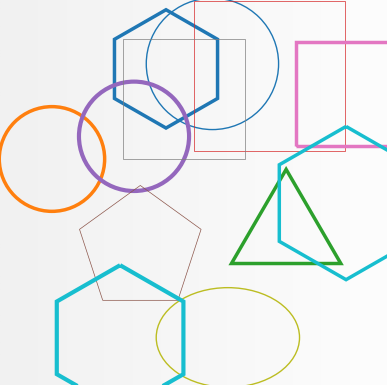[{"shape": "circle", "thickness": 1, "radius": 0.85, "center": [0.548, 0.834]}, {"shape": "hexagon", "thickness": 2.5, "radius": 0.77, "center": [0.428, 0.821]}, {"shape": "circle", "thickness": 2.5, "radius": 0.68, "center": [0.134, 0.587]}, {"shape": "triangle", "thickness": 2.5, "radius": 0.81, "center": [0.738, 0.397]}, {"shape": "square", "thickness": 0.5, "radius": 0.98, "center": [0.695, 0.802]}, {"shape": "circle", "thickness": 3, "radius": 0.71, "center": [0.346, 0.646]}, {"shape": "pentagon", "thickness": 0.5, "radius": 0.82, "center": [0.362, 0.353]}, {"shape": "square", "thickness": 2.5, "radius": 0.67, "center": [0.899, 0.757]}, {"shape": "square", "thickness": 0.5, "radius": 0.78, "center": [0.475, 0.743]}, {"shape": "oval", "thickness": 1, "radius": 0.92, "center": [0.588, 0.123]}, {"shape": "hexagon", "thickness": 3, "radius": 0.94, "center": [0.31, 0.122]}, {"shape": "hexagon", "thickness": 2.5, "radius": 0.99, "center": [0.893, 0.473]}]